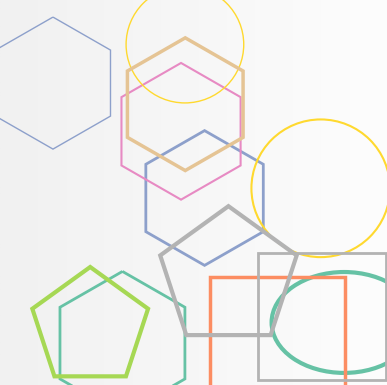[{"shape": "oval", "thickness": 3, "radius": 0.94, "center": [0.888, 0.162]}, {"shape": "hexagon", "thickness": 2, "radius": 0.93, "center": [0.316, 0.109]}, {"shape": "square", "thickness": 2.5, "radius": 0.87, "center": [0.716, 0.105]}, {"shape": "hexagon", "thickness": 2, "radius": 0.88, "center": [0.528, 0.486]}, {"shape": "hexagon", "thickness": 1, "radius": 0.86, "center": [0.137, 0.784]}, {"shape": "hexagon", "thickness": 1.5, "radius": 0.89, "center": [0.467, 0.659]}, {"shape": "pentagon", "thickness": 3, "radius": 0.78, "center": [0.233, 0.149]}, {"shape": "circle", "thickness": 1.5, "radius": 0.89, "center": [0.828, 0.511]}, {"shape": "circle", "thickness": 1, "radius": 0.76, "center": [0.477, 0.884]}, {"shape": "hexagon", "thickness": 2.5, "radius": 0.86, "center": [0.478, 0.729]}, {"shape": "square", "thickness": 2, "radius": 0.83, "center": [0.832, 0.178]}, {"shape": "pentagon", "thickness": 3, "radius": 0.93, "center": [0.59, 0.279]}]